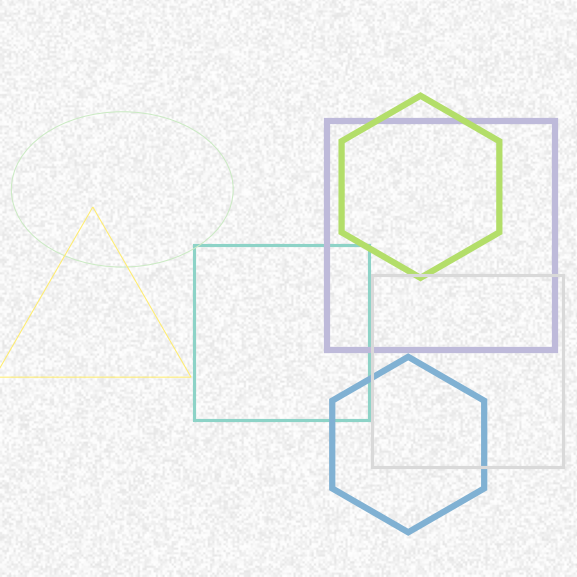[{"shape": "square", "thickness": 1.5, "radius": 0.75, "center": [0.487, 0.423]}, {"shape": "square", "thickness": 3, "radius": 0.99, "center": [0.764, 0.591]}, {"shape": "hexagon", "thickness": 3, "radius": 0.76, "center": [0.707, 0.229]}, {"shape": "hexagon", "thickness": 3, "radius": 0.79, "center": [0.728, 0.676]}, {"shape": "square", "thickness": 1.5, "radius": 0.83, "center": [0.809, 0.356]}, {"shape": "oval", "thickness": 0.5, "radius": 0.96, "center": [0.212, 0.671]}, {"shape": "triangle", "thickness": 0.5, "radius": 0.98, "center": [0.161, 0.444]}]